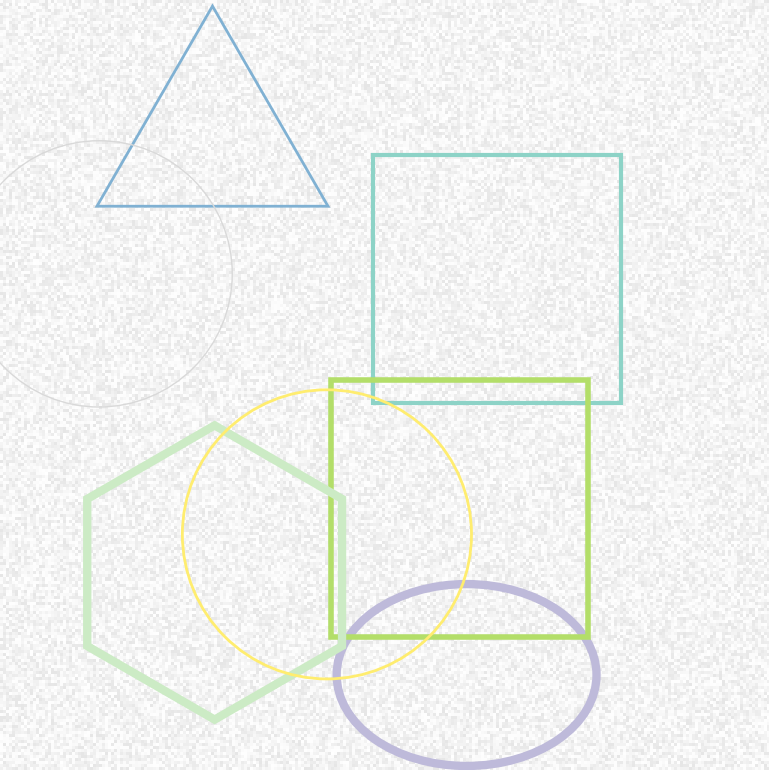[{"shape": "square", "thickness": 1.5, "radius": 0.81, "center": [0.645, 0.638]}, {"shape": "oval", "thickness": 3, "radius": 0.84, "center": [0.606, 0.123]}, {"shape": "triangle", "thickness": 1, "radius": 0.87, "center": [0.276, 0.819]}, {"shape": "square", "thickness": 2, "radius": 0.83, "center": [0.597, 0.34]}, {"shape": "circle", "thickness": 0.5, "radius": 0.86, "center": [0.129, 0.644]}, {"shape": "hexagon", "thickness": 3, "radius": 0.96, "center": [0.279, 0.256]}, {"shape": "circle", "thickness": 1, "radius": 0.94, "center": [0.425, 0.306]}]